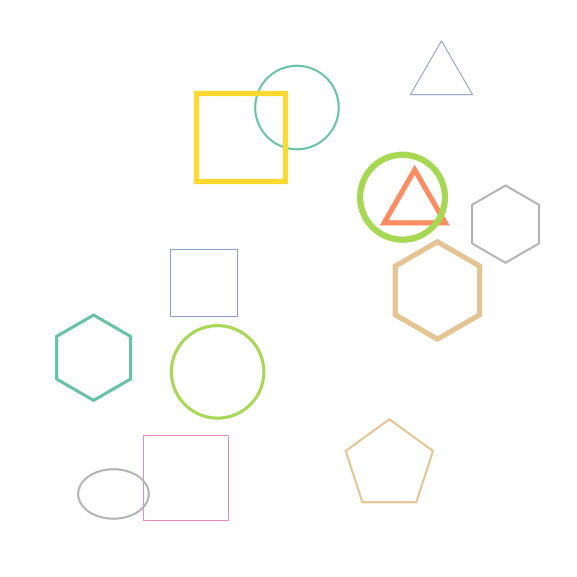[{"shape": "hexagon", "thickness": 1.5, "radius": 0.37, "center": [0.162, 0.38]}, {"shape": "circle", "thickness": 1, "radius": 0.36, "center": [0.514, 0.813]}, {"shape": "triangle", "thickness": 2.5, "radius": 0.31, "center": [0.718, 0.644]}, {"shape": "triangle", "thickness": 0.5, "radius": 0.31, "center": [0.765, 0.866]}, {"shape": "square", "thickness": 0.5, "radius": 0.29, "center": [0.353, 0.51]}, {"shape": "square", "thickness": 0.5, "radius": 0.37, "center": [0.321, 0.172]}, {"shape": "circle", "thickness": 1.5, "radius": 0.4, "center": [0.377, 0.355]}, {"shape": "circle", "thickness": 3, "radius": 0.37, "center": [0.697, 0.658]}, {"shape": "square", "thickness": 2.5, "radius": 0.38, "center": [0.416, 0.762]}, {"shape": "hexagon", "thickness": 2.5, "radius": 0.42, "center": [0.757, 0.496]}, {"shape": "pentagon", "thickness": 1, "radius": 0.4, "center": [0.674, 0.194]}, {"shape": "oval", "thickness": 1, "radius": 0.31, "center": [0.196, 0.144]}, {"shape": "hexagon", "thickness": 1, "radius": 0.33, "center": [0.875, 0.611]}]